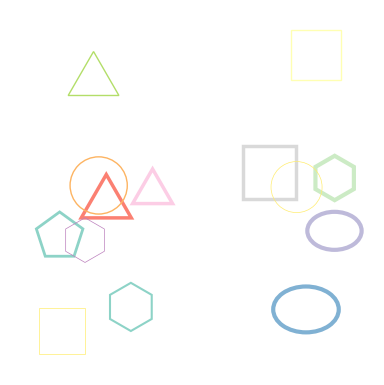[{"shape": "pentagon", "thickness": 2, "radius": 0.32, "center": [0.155, 0.386]}, {"shape": "hexagon", "thickness": 1.5, "radius": 0.31, "center": [0.34, 0.203]}, {"shape": "square", "thickness": 1, "radius": 0.33, "center": [0.82, 0.857]}, {"shape": "oval", "thickness": 3, "radius": 0.35, "center": [0.869, 0.4]}, {"shape": "triangle", "thickness": 2.5, "radius": 0.38, "center": [0.276, 0.472]}, {"shape": "oval", "thickness": 3, "radius": 0.43, "center": [0.795, 0.196]}, {"shape": "circle", "thickness": 1, "radius": 0.37, "center": [0.256, 0.518]}, {"shape": "triangle", "thickness": 1, "radius": 0.38, "center": [0.243, 0.79]}, {"shape": "triangle", "thickness": 2.5, "radius": 0.3, "center": [0.396, 0.501]}, {"shape": "square", "thickness": 2.5, "radius": 0.34, "center": [0.701, 0.552]}, {"shape": "hexagon", "thickness": 0.5, "radius": 0.29, "center": [0.221, 0.376]}, {"shape": "hexagon", "thickness": 3, "radius": 0.29, "center": [0.869, 0.538]}, {"shape": "circle", "thickness": 0.5, "radius": 0.33, "center": [0.77, 0.514]}, {"shape": "square", "thickness": 0.5, "radius": 0.3, "center": [0.161, 0.14]}]